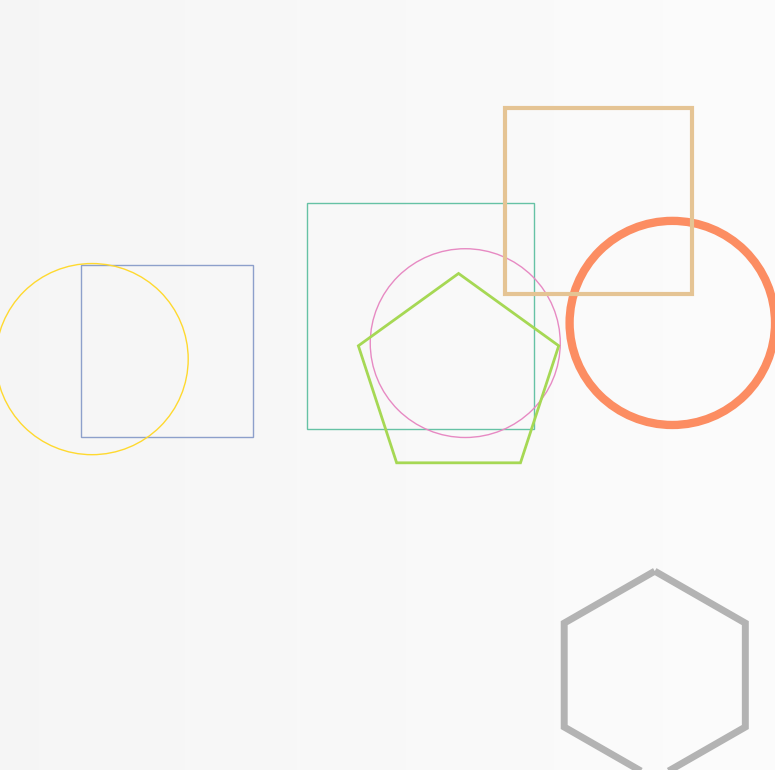[{"shape": "square", "thickness": 0.5, "radius": 0.73, "center": [0.543, 0.59]}, {"shape": "circle", "thickness": 3, "radius": 0.66, "center": [0.868, 0.581]}, {"shape": "square", "thickness": 0.5, "radius": 0.56, "center": [0.215, 0.544]}, {"shape": "circle", "thickness": 0.5, "radius": 0.61, "center": [0.6, 0.554]}, {"shape": "pentagon", "thickness": 1, "radius": 0.68, "center": [0.592, 0.509]}, {"shape": "circle", "thickness": 0.5, "radius": 0.62, "center": [0.119, 0.534]}, {"shape": "square", "thickness": 1.5, "radius": 0.6, "center": [0.772, 0.739]}, {"shape": "hexagon", "thickness": 2.5, "radius": 0.67, "center": [0.845, 0.123]}]